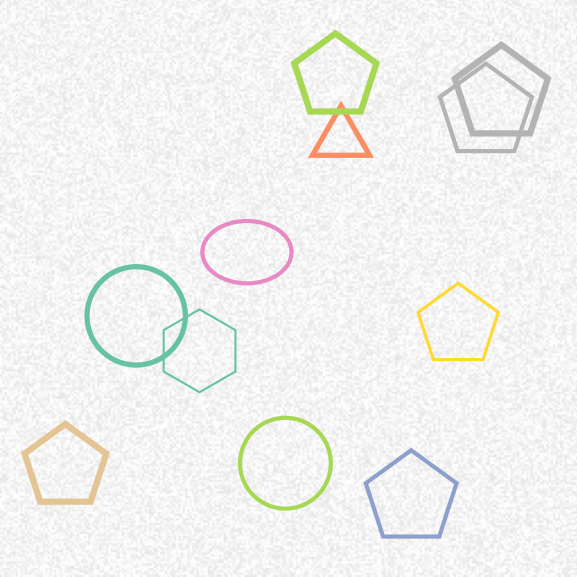[{"shape": "hexagon", "thickness": 1, "radius": 0.36, "center": [0.346, 0.392]}, {"shape": "circle", "thickness": 2.5, "radius": 0.43, "center": [0.236, 0.452]}, {"shape": "triangle", "thickness": 2.5, "radius": 0.29, "center": [0.591, 0.759]}, {"shape": "pentagon", "thickness": 2, "radius": 0.41, "center": [0.712, 0.137]}, {"shape": "oval", "thickness": 2, "radius": 0.39, "center": [0.428, 0.562]}, {"shape": "pentagon", "thickness": 3, "radius": 0.37, "center": [0.581, 0.867]}, {"shape": "circle", "thickness": 2, "radius": 0.39, "center": [0.494, 0.197]}, {"shape": "pentagon", "thickness": 1.5, "radius": 0.37, "center": [0.793, 0.436]}, {"shape": "pentagon", "thickness": 3, "radius": 0.37, "center": [0.113, 0.191]}, {"shape": "pentagon", "thickness": 2, "radius": 0.42, "center": [0.841, 0.805]}, {"shape": "pentagon", "thickness": 3, "radius": 0.42, "center": [0.868, 0.837]}]